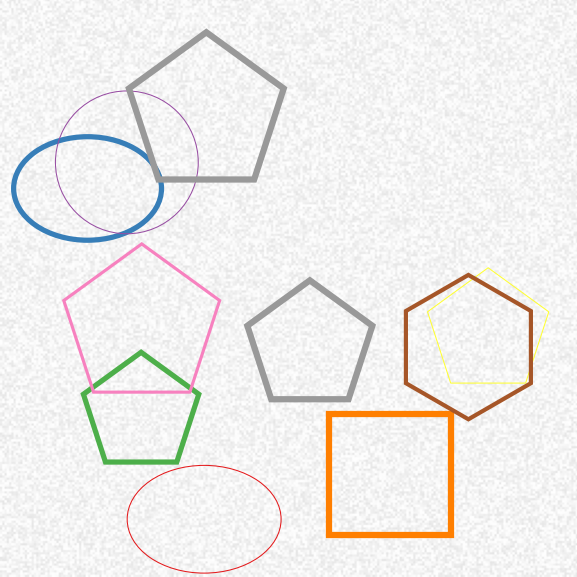[{"shape": "oval", "thickness": 0.5, "radius": 0.67, "center": [0.353, 0.1]}, {"shape": "oval", "thickness": 2.5, "radius": 0.64, "center": [0.152, 0.673]}, {"shape": "pentagon", "thickness": 2.5, "radius": 0.53, "center": [0.244, 0.284]}, {"shape": "circle", "thickness": 0.5, "radius": 0.62, "center": [0.22, 0.718]}, {"shape": "square", "thickness": 3, "radius": 0.53, "center": [0.675, 0.177]}, {"shape": "pentagon", "thickness": 0.5, "radius": 0.55, "center": [0.845, 0.425]}, {"shape": "hexagon", "thickness": 2, "radius": 0.62, "center": [0.811, 0.398]}, {"shape": "pentagon", "thickness": 1.5, "radius": 0.71, "center": [0.245, 0.435]}, {"shape": "pentagon", "thickness": 3, "radius": 0.57, "center": [0.537, 0.4]}, {"shape": "pentagon", "thickness": 3, "radius": 0.7, "center": [0.357, 0.802]}]